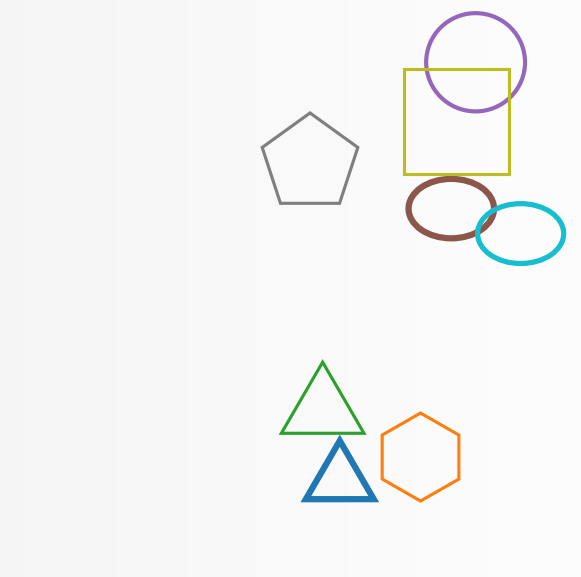[{"shape": "triangle", "thickness": 3, "radius": 0.34, "center": [0.585, 0.168]}, {"shape": "hexagon", "thickness": 1.5, "radius": 0.38, "center": [0.723, 0.208]}, {"shape": "triangle", "thickness": 1.5, "radius": 0.41, "center": [0.555, 0.29]}, {"shape": "circle", "thickness": 2, "radius": 0.43, "center": [0.818, 0.891]}, {"shape": "oval", "thickness": 3, "radius": 0.37, "center": [0.776, 0.638]}, {"shape": "pentagon", "thickness": 1.5, "radius": 0.43, "center": [0.533, 0.717]}, {"shape": "square", "thickness": 1.5, "radius": 0.45, "center": [0.785, 0.789]}, {"shape": "oval", "thickness": 2.5, "radius": 0.37, "center": [0.896, 0.595]}]